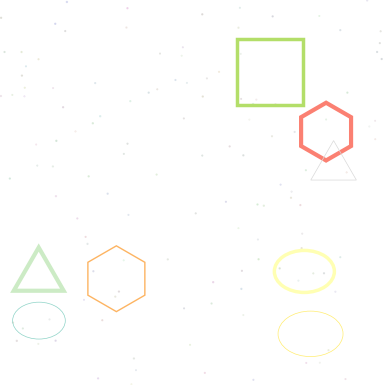[{"shape": "oval", "thickness": 0.5, "radius": 0.34, "center": [0.101, 0.167]}, {"shape": "oval", "thickness": 2.5, "radius": 0.39, "center": [0.791, 0.295]}, {"shape": "hexagon", "thickness": 3, "radius": 0.37, "center": [0.847, 0.658]}, {"shape": "hexagon", "thickness": 1, "radius": 0.43, "center": [0.302, 0.276]}, {"shape": "square", "thickness": 2.5, "radius": 0.43, "center": [0.702, 0.813]}, {"shape": "triangle", "thickness": 0.5, "radius": 0.34, "center": [0.866, 0.567]}, {"shape": "triangle", "thickness": 3, "radius": 0.37, "center": [0.101, 0.282]}, {"shape": "oval", "thickness": 0.5, "radius": 0.42, "center": [0.807, 0.133]}]